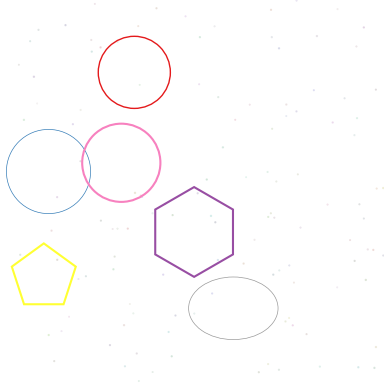[{"shape": "circle", "thickness": 1, "radius": 0.47, "center": [0.349, 0.812]}, {"shape": "circle", "thickness": 0.5, "radius": 0.55, "center": [0.126, 0.555]}, {"shape": "hexagon", "thickness": 1.5, "radius": 0.58, "center": [0.504, 0.397]}, {"shape": "pentagon", "thickness": 1.5, "radius": 0.44, "center": [0.114, 0.28]}, {"shape": "circle", "thickness": 1.5, "radius": 0.51, "center": [0.315, 0.577]}, {"shape": "oval", "thickness": 0.5, "radius": 0.58, "center": [0.606, 0.199]}]